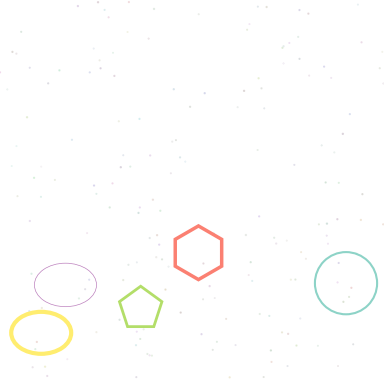[{"shape": "circle", "thickness": 1.5, "radius": 0.4, "center": [0.899, 0.264]}, {"shape": "hexagon", "thickness": 2.5, "radius": 0.35, "center": [0.515, 0.343]}, {"shape": "pentagon", "thickness": 2, "radius": 0.29, "center": [0.365, 0.199]}, {"shape": "oval", "thickness": 0.5, "radius": 0.4, "center": [0.17, 0.26]}, {"shape": "oval", "thickness": 3, "radius": 0.39, "center": [0.107, 0.136]}]